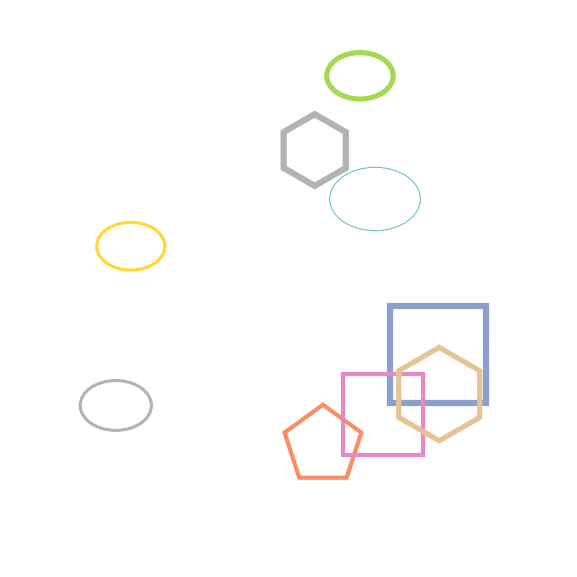[{"shape": "oval", "thickness": 0.5, "radius": 0.39, "center": [0.649, 0.655]}, {"shape": "pentagon", "thickness": 2, "radius": 0.35, "center": [0.559, 0.228]}, {"shape": "square", "thickness": 3, "radius": 0.42, "center": [0.758, 0.386]}, {"shape": "square", "thickness": 2, "radius": 0.35, "center": [0.663, 0.282]}, {"shape": "oval", "thickness": 2.5, "radius": 0.29, "center": [0.623, 0.868]}, {"shape": "oval", "thickness": 1.5, "radius": 0.3, "center": [0.227, 0.573]}, {"shape": "hexagon", "thickness": 2.5, "radius": 0.4, "center": [0.761, 0.317]}, {"shape": "oval", "thickness": 1.5, "radius": 0.31, "center": [0.201, 0.297]}, {"shape": "hexagon", "thickness": 3, "radius": 0.31, "center": [0.545, 0.739]}]